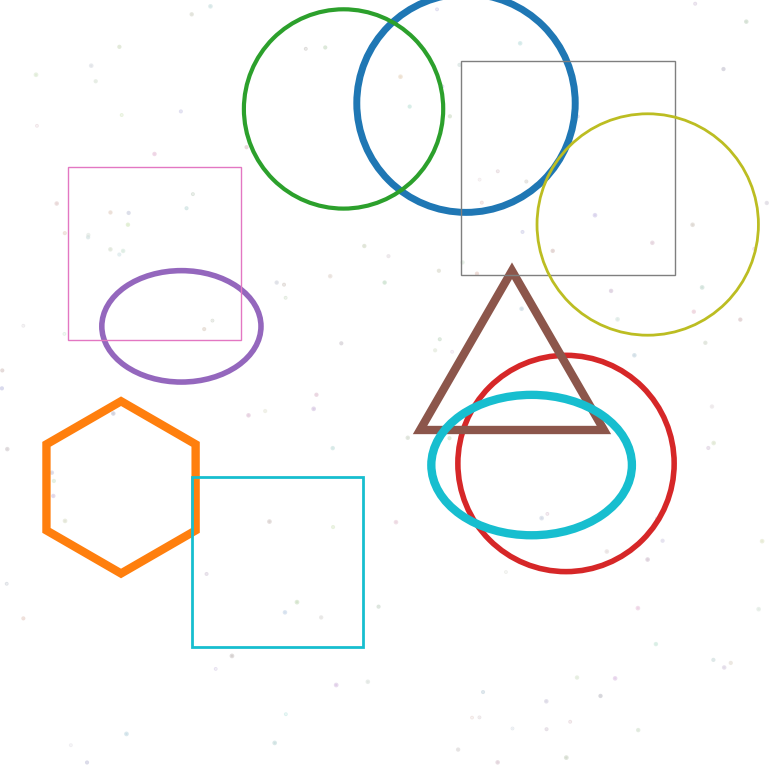[{"shape": "circle", "thickness": 2.5, "radius": 0.71, "center": [0.605, 0.866]}, {"shape": "hexagon", "thickness": 3, "radius": 0.56, "center": [0.157, 0.367]}, {"shape": "circle", "thickness": 1.5, "radius": 0.65, "center": [0.446, 0.859]}, {"shape": "circle", "thickness": 2, "radius": 0.7, "center": [0.735, 0.398]}, {"shape": "oval", "thickness": 2, "radius": 0.52, "center": [0.236, 0.576]}, {"shape": "triangle", "thickness": 3, "radius": 0.69, "center": [0.665, 0.511]}, {"shape": "square", "thickness": 0.5, "radius": 0.56, "center": [0.201, 0.671]}, {"shape": "square", "thickness": 0.5, "radius": 0.7, "center": [0.738, 0.782]}, {"shape": "circle", "thickness": 1, "radius": 0.72, "center": [0.841, 0.708]}, {"shape": "oval", "thickness": 3, "radius": 0.65, "center": [0.69, 0.396]}, {"shape": "square", "thickness": 1, "radius": 0.55, "center": [0.36, 0.27]}]